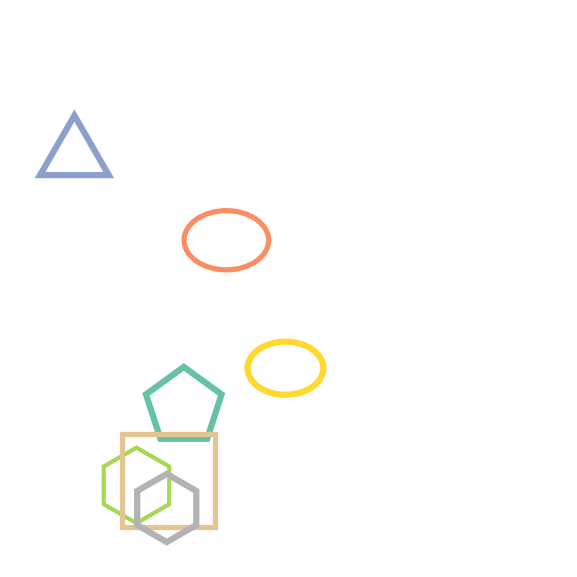[{"shape": "pentagon", "thickness": 3, "radius": 0.34, "center": [0.318, 0.295]}, {"shape": "oval", "thickness": 2.5, "radius": 0.37, "center": [0.392, 0.583]}, {"shape": "triangle", "thickness": 3, "radius": 0.34, "center": [0.129, 0.73]}, {"shape": "hexagon", "thickness": 2, "radius": 0.33, "center": [0.236, 0.159]}, {"shape": "oval", "thickness": 3, "radius": 0.33, "center": [0.494, 0.362]}, {"shape": "square", "thickness": 2.5, "radius": 0.4, "center": [0.292, 0.167]}, {"shape": "hexagon", "thickness": 3, "radius": 0.3, "center": [0.289, 0.119]}]